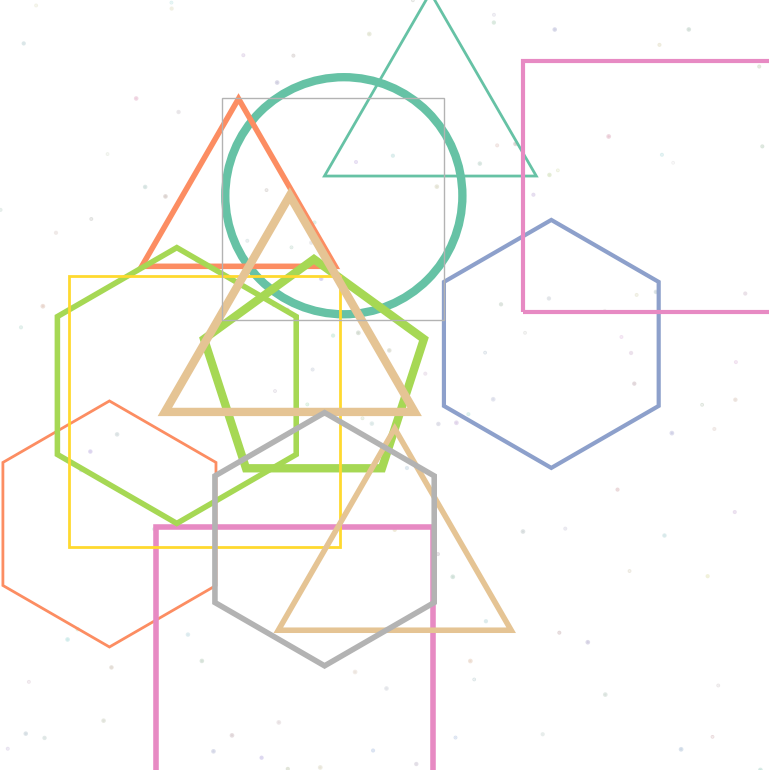[{"shape": "circle", "thickness": 3, "radius": 0.77, "center": [0.447, 0.746]}, {"shape": "triangle", "thickness": 1, "radius": 0.79, "center": [0.559, 0.851]}, {"shape": "triangle", "thickness": 2, "radius": 0.73, "center": [0.31, 0.727]}, {"shape": "hexagon", "thickness": 1, "radius": 0.8, "center": [0.142, 0.32]}, {"shape": "hexagon", "thickness": 1.5, "radius": 0.81, "center": [0.716, 0.553]}, {"shape": "square", "thickness": 2, "radius": 0.9, "center": [0.383, 0.136]}, {"shape": "square", "thickness": 1.5, "radius": 0.81, "center": [0.842, 0.758]}, {"shape": "hexagon", "thickness": 2, "radius": 0.9, "center": [0.23, 0.499]}, {"shape": "pentagon", "thickness": 3, "radius": 0.75, "center": [0.408, 0.513]}, {"shape": "square", "thickness": 1, "radius": 0.88, "center": [0.266, 0.465]}, {"shape": "triangle", "thickness": 3, "radius": 0.94, "center": [0.376, 0.559]}, {"shape": "triangle", "thickness": 2, "radius": 0.87, "center": [0.513, 0.269]}, {"shape": "hexagon", "thickness": 2, "radius": 0.82, "center": [0.422, 0.3]}, {"shape": "square", "thickness": 0.5, "radius": 0.72, "center": [0.433, 0.728]}]